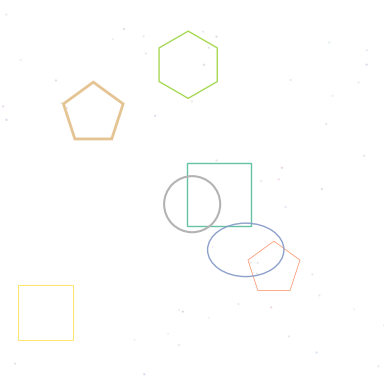[{"shape": "square", "thickness": 1, "radius": 0.41, "center": [0.569, 0.495]}, {"shape": "pentagon", "thickness": 0.5, "radius": 0.36, "center": [0.712, 0.303]}, {"shape": "oval", "thickness": 1, "radius": 0.5, "center": [0.638, 0.351]}, {"shape": "hexagon", "thickness": 1, "radius": 0.44, "center": [0.489, 0.832]}, {"shape": "square", "thickness": 0.5, "radius": 0.36, "center": [0.118, 0.188]}, {"shape": "pentagon", "thickness": 2, "radius": 0.41, "center": [0.242, 0.705]}, {"shape": "circle", "thickness": 1.5, "radius": 0.36, "center": [0.499, 0.47]}]